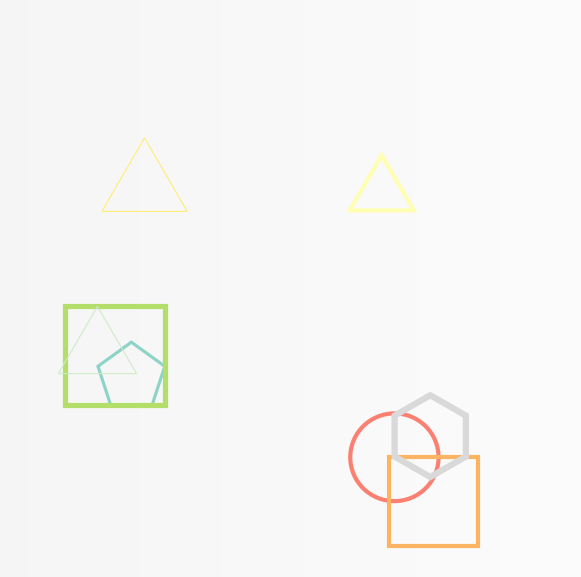[{"shape": "pentagon", "thickness": 1.5, "radius": 0.3, "center": [0.226, 0.346]}, {"shape": "triangle", "thickness": 2, "radius": 0.32, "center": [0.657, 0.667]}, {"shape": "circle", "thickness": 2, "radius": 0.38, "center": [0.679, 0.207]}, {"shape": "square", "thickness": 2, "radius": 0.39, "center": [0.746, 0.131]}, {"shape": "square", "thickness": 2.5, "radius": 0.43, "center": [0.198, 0.384]}, {"shape": "hexagon", "thickness": 3, "radius": 0.35, "center": [0.74, 0.244]}, {"shape": "triangle", "thickness": 0.5, "radius": 0.39, "center": [0.168, 0.391]}, {"shape": "triangle", "thickness": 0.5, "radius": 0.42, "center": [0.249, 0.675]}]